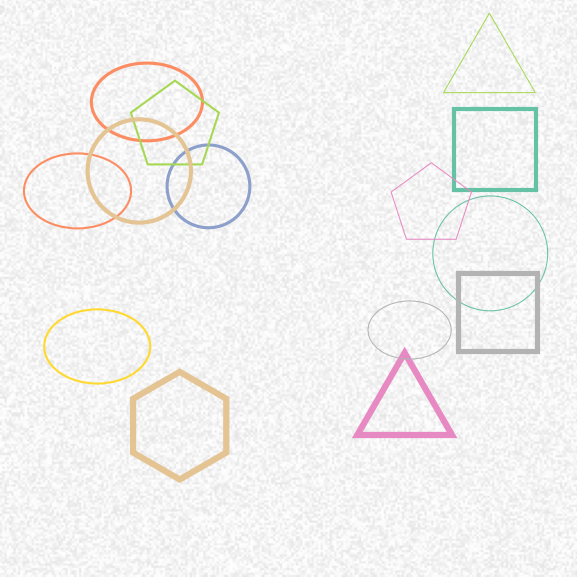[{"shape": "square", "thickness": 2, "radius": 0.35, "center": [0.857, 0.741]}, {"shape": "circle", "thickness": 0.5, "radius": 0.5, "center": [0.849, 0.56]}, {"shape": "oval", "thickness": 1, "radius": 0.46, "center": [0.134, 0.669]}, {"shape": "oval", "thickness": 1.5, "radius": 0.48, "center": [0.254, 0.823]}, {"shape": "circle", "thickness": 1.5, "radius": 0.36, "center": [0.361, 0.676]}, {"shape": "triangle", "thickness": 3, "radius": 0.47, "center": [0.701, 0.293]}, {"shape": "pentagon", "thickness": 0.5, "radius": 0.37, "center": [0.747, 0.644]}, {"shape": "triangle", "thickness": 0.5, "radius": 0.46, "center": [0.847, 0.885]}, {"shape": "pentagon", "thickness": 1, "radius": 0.4, "center": [0.303, 0.779]}, {"shape": "oval", "thickness": 1, "radius": 0.46, "center": [0.168, 0.399]}, {"shape": "hexagon", "thickness": 3, "radius": 0.47, "center": [0.311, 0.262]}, {"shape": "circle", "thickness": 2, "radius": 0.45, "center": [0.241, 0.703]}, {"shape": "oval", "thickness": 0.5, "radius": 0.36, "center": [0.709, 0.428]}, {"shape": "square", "thickness": 2.5, "radius": 0.34, "center": [0.861, 0.459]}]